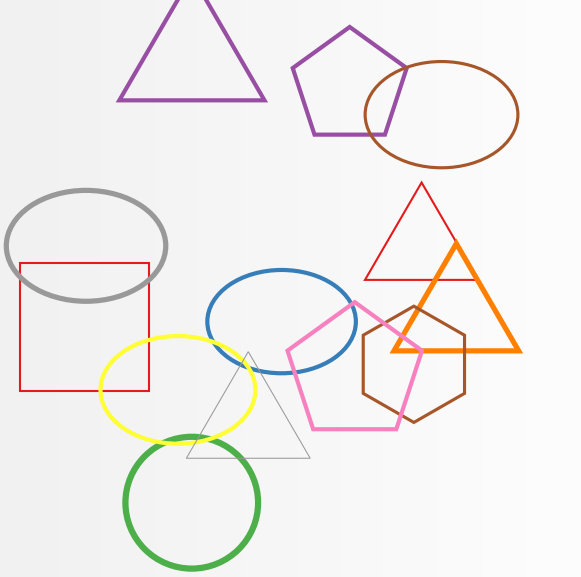[{"shape": "triangle", "thickness": 1, "radius": 0.56, "center": [0.725, 0.571]}, {"shape": "square", "thickness": 1, "radius": 0.55, "center": [0.146, 0.433]}, {"shape": "oval", "thickness": 2, "radius": 0.64, "center": [0.484, 0.442]}, {"shape": "circle", "thickness": 3, "radius": 0.57, "center": [0.33, 0.129]}, {"shape": "triangle", "thickness": 2, "radius": 0.72, "center": [0.33, 0.897]}, {"shape": "pentagon", "thickness": 2, "radius": 0.52, "center": [0.602, 0.849]}, {"shape": "triangle", "thickness": 2.5, "radius": 0.62, "center": [0.785, 0.454]}, {"shape": "oval", "thickness": 2, "radius": 0.67, "center": [0.306, 0.324]}, {"shape": "oval", "thickness": 1.5, "radius": 0.66, "center": [0.76, 0.801]}, {"shape": "hexagon", "thickness": 1.5, "radius": 0.5, "center": [0.712, 0.368]}, {"shape": "pentagon", "thickness": 2, "radius": 0.61, "center": [0.61, 0.354]}, {"shape": "oval", "thickness": 2.5, "radius": 0.69, "center": [0.148, 0.573]}, {"shape": "triangle", "thickness": 0.5, "radius": 0.62, "center": [0.427, 0.267]}]